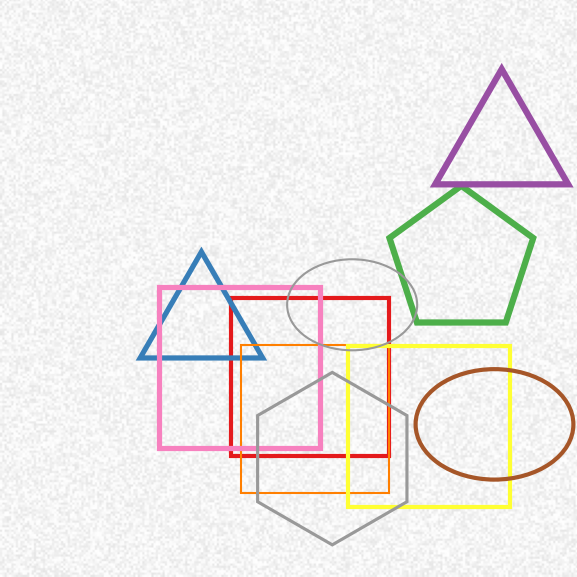[{"shape": "square", "thickness": 2, "radius": 0.68, "center": [0.537, 0.347]}, {"shape": "triangle", "thickness": 2.5, "radius": 0.61, "center": [0.349, 0.441]}, {"shape": "pentagon", "thickness": 3, "radius": 0.65, "center": [0.799, 0.547]}, {"shape": "triangle", "thickness": 3, "radius": 0.66, "center": [0.869, 0.746]}, {"shape": "square", "thickness": 1, "radius": 0.64, "center": [0.546, 0.274]}, {"shape": "square", "thickness": 2, "radius": 0.7, "center": [0.743, 0.26]}, {"shape": "oval", "thickness": 2, "radius": 0.68, "center": [0.856, 0.264]}, {"shape": "square", "thickness": 2.5, "radius": 0.7, "center": [0.415, 0.362]}, {"shape": "hexagon", "thickness": 1.5, "radius": 0.75, "center": [0.575, 0.205]}, {"shape": "oval", "thickness": 1, "radius": 0.56, "center": [0.61, 0.471]}]